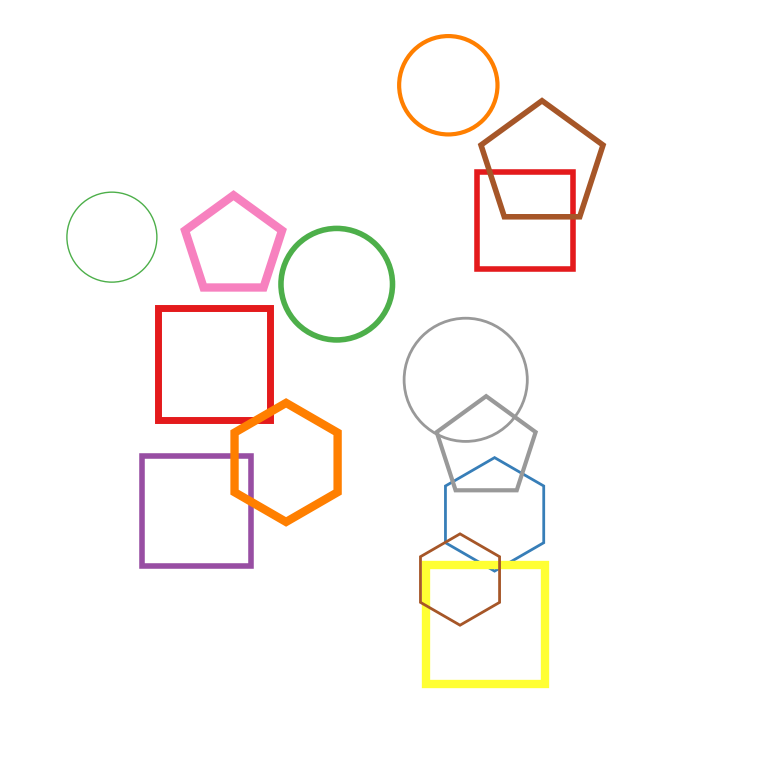[{"shape": "square", "thickness": 2.5, "radius": 0.36, "center": [0.278, 0.527]}, {"shape": "square", "thickness": 2, "radius": 0.31, "center": [0.682, 0.714]}, {"shape": "hexagon", "thickness": 1, "radius": 0.37, "center": [0.642, 0.332]}, {"shape": "circle", "thickness": 0.5, "radius": 0.29, "center": [0.145, 0.692]}, {"shape": "circle", "thickness": 2, "radius": 0.36, "center": [0.437, 0.631]}, {"shape": "square", "thickness": 2, "radius": 0.36, "center": [0.255, 0.336]}, {"shape": "hexagon", "thickness": 3, "radius": 0.39, "center": [0.372, 0.399]}, {"shape": "circle", "thickness": 1.5, "radius": 0.32, "center": [0.582, 0.889]}, {"shape": "square", "thickness": 3, "radius": 0.39, "center": [0.631, 0.189]}, {"shape": "hexagon", "thickness": 1, "radius": 0.3, "center": [0.597, 0.247]}, {"shape": "pentagon", "thickness": 2, "radius": 0.42, "center": [0.704, 0.786]}, {"shape": "pentagon", "thickness": 3, "radius": 0.33, "center": [0.303, 0.68]}, {"shape": "circle", "thickness": 1, "radius": 0.4, "center": [0.605, 0.507]}, {"shape": "pentagon", "thickness": 1.5, "radius": 0.34, "center": [0.631, 0.418]}]